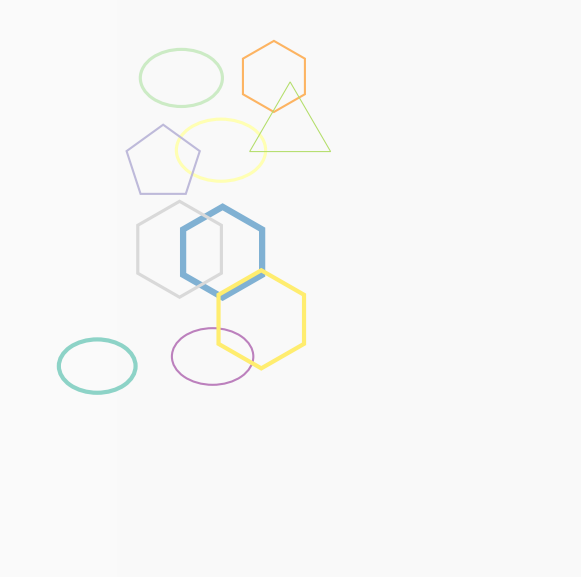[{"shape": "oval", "thickness": 2, "radius": 0.33, "center": [0.167, 0.365]}, {"shape": "oval", "thickness": 1.5, "radius": 0.38, "center": [0.38, 0.739]}, {"shape": "pentagon", "thickness": 1, "radius": 0.33, "center": [0.281, 0.717]}, {"shape": "hexagon", "thickness": 3, "radius": 0.39, "center": [0.383, 0.563]}, {"shape": "hexagon", "thickness": 1, "radius": 0.31, "center": [0.471, 0.867]}, {"shape": "triangle", "thickness": 0.5, "radius": 0.4, "center": [0.499, 0.777]}, {"shape": "hexagon", "thickness": 1.5, "radius": 0.42, "center": [0.309, 0.568]}, {"shape": "oval", "thickness": 1, "radius": 0.35, "center": [0.366, 0.382]}, {"shape": "oval", "thickness": 1.5, "radius": 0.35, "center": [0.312, 0.864]}, {"shape": "hexagon", "thickness": 2, "radius": 0.42, "center": [0.45, 0.446]}]